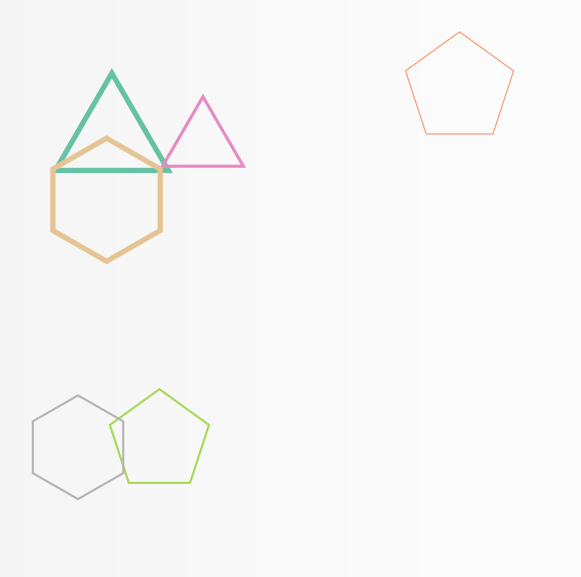[{"shape": "triangle", "thickness": 2.5, "radius": 0.56, "center": [0.192, 0.76]}, {"shape": "pentagon", "thickness": 0.5, "radius": 0.49, "center": [0.791, 0.846]}, {"shape": "triangle", "thickness": 1.5, "radius": 0.4, "center": [0.349, 0.751]}, {"shape": "pentagon", "thickness": 1, "radius": 0.45, "center": [0.274, 0.236]}, {"shape": "hexagon", "thickness": 2.5, "radius": 0.53, "center": [0.183, 0.653]}, {"shape": "hexagon", "thickness": 1, "radius": 0.45, "center": [0.134, 0.225]}]